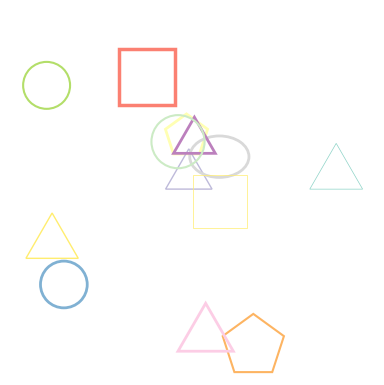[{"shape": "triangle", "thickness": 0.5, "radius": 0.4, "center": [0.873, 0.548]}, {"shape": "pentagon", "thickness": 2, "radius": 0.29, "center": [0.484, 0.647]}, {"shape": "triangle", "thickness": 1, "radius": 0.35, "center": [0.49, 0.544]}, {"shape": "square", "thickness": 2.5, "radius": 0.36, "center": [0.382, 0.801]}, {"shape": "circle", "thickness": 2, "radius": 0.3, "center": [0.166, 0.261]}, {"shape": "pentagon", "thickness": 1.5, "radius": 0.42, "center": [0.658, 0.101]}, {"shape": "circle", "thickness": 1.5, "radius": 0.3, "center": [0.121, 0.778]}, {"shape": "triangle", "thickness": 2, "radius": 0.41, "center": [0.534, 0.129]}, {"shape": "oval", "thickness": 2, "radius": 0.38, "center": [0.57, 0.593]}, {"shape": "triangle", "thickness": 2, "radius": 0.31, "center": [0.505, 0.633]}, {"shape": "circle", "thickness": 1.5, "radius": 0.35, "center": [0.462, 0.632]}, {"shape": "triangle", "thickness": 1, "radius": 0.39, "center": [0.135, 0.368]}, {"shape": "square", "thickness": 0.5, "radius": 0.35, "center": [0.571, 0.477]}]